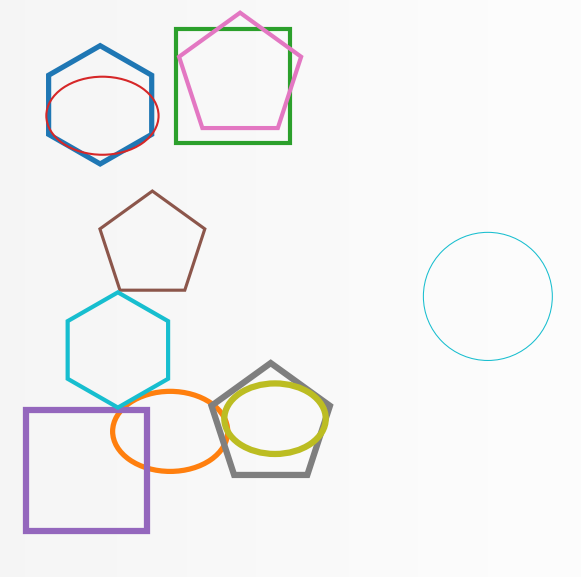[{"shape": "hexagon", "thickness": 2.5, "radius": 0.51, "center": [0.172, 0.818]}, {"shape": "oval", "thickness": 2.5, "radius": 0.5, "center": [0.293, 0.252]}, {"shape": "square", "thickness": 2, "radius": 0.49, "center": [0.401, 0.85]}, {"shape": "oval", "thickness": 1, "radius": 0.48, "center": [0.176, 0.799]}, {"shape": "square", "thickness": 3, "radius": 0.52, "center": [0.149, 0.185]}, {"shape": "pentagon", "thickness": 1.5, "radius": 0.47, "center": [0.262, 0.573]}, {"shape": "pentagon", "thickness": 2, "radius": 0.55, "center": [0.413, 0.867]}, {"shape": "pentagon", "thickness": 3, "radius": 0.54, "center": [0.466, 0.263]}, {"shape": "oval", "thickness": 3, "radius": 0.44, "center": [0.473, 0.274]}, {"shape": "circle", "thickness": 0.5, "radius": 0.55, "center": [0.839, 0.486]}, {"shape": "hexagon", "thickness": 2, "radius": 0.5, "center": [0.203, 0.393]}]